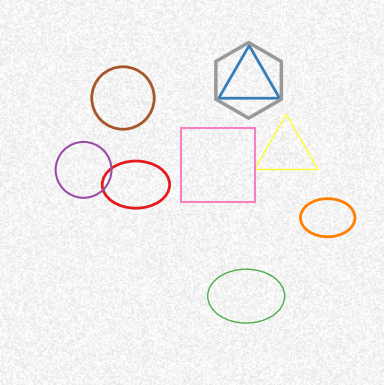[{"shape": "oval", "thickness": 2, "radius": 0.44, "center": [0.353, 0.521]}, {"shape": "triangle", "thickness": 2, "radius": 0.46, "center": [0.647, 0.791]}, {"shape": "oval", "thickness": 1, "radius": 0.5, "center": [0.639, 0.231]}, {"shape": "circle", "thickness": 1.5, "radius": 0.36, "center": [0.217, 0.559]}, {"shape": "oval", "thickness": 2, "radius": 0.35, "center": [0.851, 0.435]}, {"shape": "triangle", "thickness": 1, "radius": 0.48, "center": [0.744, 0.608]}, {"shape": "circle", "thickness": 2, "radius": 0.41, "center": [0.319, 0.745]}, {"shape": "square", "thickness": 1.5, "radius": 0.48, "center": [0.567, 0.571]}, {"shape": "hexagon", "thickness": 2.5, "radius": 0.49, "center": [0.646, 0.791]}]